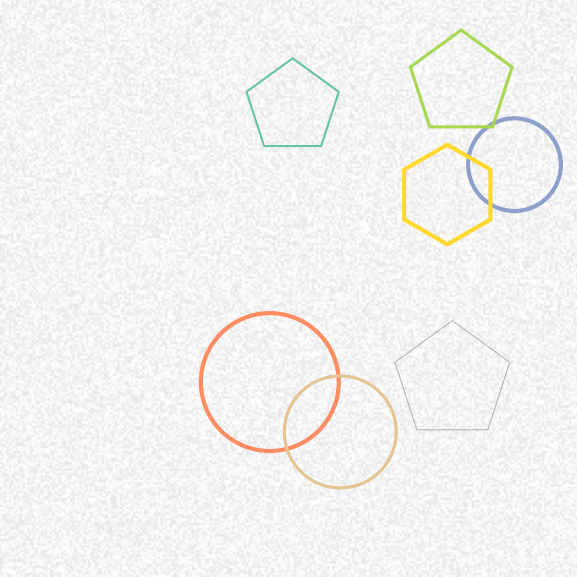[{"shape": "pentagon", "thickness": 1, "radius": 0.42, "center": [0.507, 0.814]}, {"shape": "circle", "thickness": 2, "radius": 0.6, "center": [0.467, 0.338]}, {"shape": "circle", "thickness": 2, "radius": 0.4, "center": [0.891, 0.714]}, {"shape": "pentagon", "thickness": 1.5, "radius": 0.46, "center": [0.799, 0.854]}, {"shape": "hexagon", "thickness": 2, "radius": 0.43, "center": [0.775, 0.662]}, {"shape": "circle", "thickness": 1.5, "radius": 0.48, "center": [0.589, 0.251]}, {"shape": "pentagon", "thickness": 0.5, "radius": 0.52, "center": [0.783, 0.339]}]